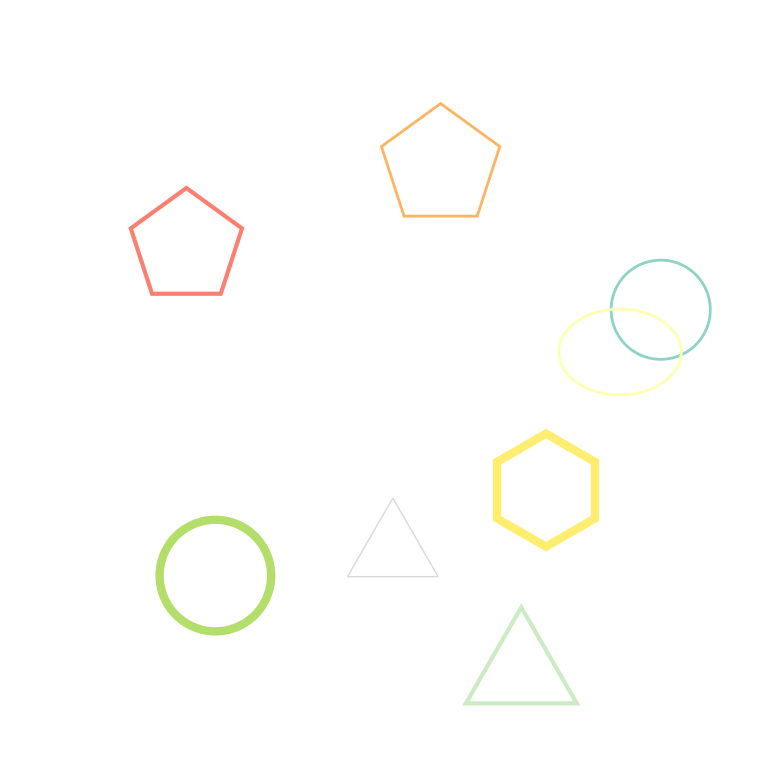[{"shape": "circle", "thickness": 1, "radius": 0.32, "center": [0.858, 0.598]}, {"shape": "oval", "thickness": 1, "radius": 0.4, "center": [0.805, 0.543]}, {"shape": "pentagon", "thickness": 1.5, "radius": 0.38, "center": [0.242, 0.68]}, {"shape": "pentagon", "thickness": 1, "radius": 0.4, "center": [0.572, 0.785]}, {"shape": "circle", "thickness": 3, "radius": 0.36, "center": [0.28, 0.253]}, {"shape": "triangle", "thickness": 0.5, "radius": 0.34, "center": [0.51, 0.285]}, {"shape": "triangle", "thickness": 1.5, "radius": 0.42, "center": [0.677, 0.128]}, {"shape": "hexagon", "thickness": 3, "radius": 0.37, "center": [0.709, 0.363]}]